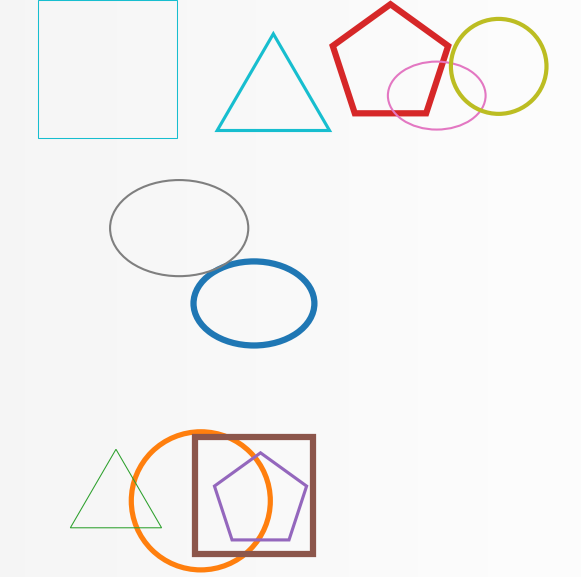[{"shape": "oval", "thickness": 3, "radius": 0.52, "center": [0.437, 0.474]}, {"shape": "circle", "thickness": 2.5, "radius": 0.6, "center": [0.345, 0.132]}, {"shape": "triangle", "thickness": 0.5, "radius": 0.45, "center": [0.2, 0.131]}, {"shape": "pentagon", "thickness": 3, "radius": 0.52, "center": [0.672, 0.887]}, {"shape": "pentagon", "thickness": 1.5, "radius": 0.42, "center": [0.448, 0.132]}, {"shape": "square", "thickness": 3, "radius": 0.5, "center": [0.437, 0.141]}, {"shape": "oval", "thickness": 1, "radius": 0.42, "center": [0.751, 0.834]}, {"shape": "oval", "thickness": 1, "radius": 0.59, "center": [0.308, 0.604]}, {"shape": "circle", "thickness": 2, "radius": 0.41, "center": [0.858, 0.884]}, {"shape": "square", "thickness": 0.5, "radius": 0.6, "center": [0.185, 0.88]}, {"shape": "triangle", "thickness": 1.5, "radius": 0.56, "center": [0.47, 0.829]}]